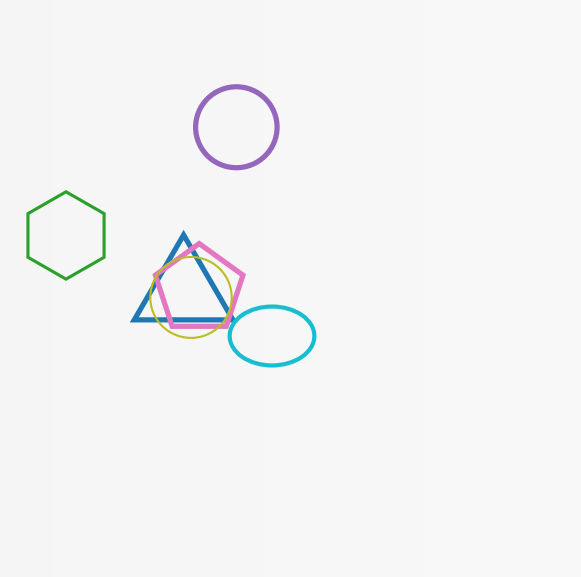[{"shape": "triangle", "thickness": 2.5, "radius": 0.49, "center": [0.316, 0.494]}, {"shape": "hexagon", "thickness": 1.5, "radius": 0.38, "center": [0.114, 0.591]}, {"shape": "circle", "thickness": 2.5, "radius": 0.35, "center": [0.407, 0.779]}, {"shape": "pentagon", "thickness": 2.5, "radius": 0.4, "center": [0.343, 0.498]}, {"shape": "circle", "thickness": 1, "radius": 0.35, "center": [0.329, 0.484]}, {"shape": "oval", "thickness": 2, "radius": 0.36, "center": [0.468, 0.417]}]